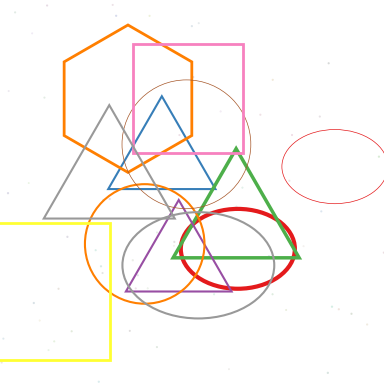[{"shape": "oval", "thickness": 3, "radius": 0.74, "center": [0.618, 0.354]}, {"shape": "oval", "thickness": 0.5, "radius": 0.69, "center": [0.87, 0.567]}, {"shape": "triangle", "thickness": 1.5, "radius": 0.8, "center": [0.42, 0.589]}, {"shape": "triangle", "thickness": 2.5, "radius": 0.94, "center": [0.613, 0.425]}, {"shape": "triangle", "thickness": 1.5, "radius": 0.79, "center": [0.464, 0.322]}, {"shape": "hexagon", "thickness": 2, "radius": 0.96, "center": [0.332, 0.744]}, {"shape": "circle", "thickness": 1.5, "radius": 0.78, "center": [0.376, 0.366]}, {"shape": "square", "thickness": 2, "radius": 0.89, "center": [0.107, 0.243]}, {"shape": "circle", "thickness": 0.5, "radius": 0.84, "center": [0.484, 0.625]}, {"shape": "square", "thickness": 2, "radius": 0.71, "center": [0.488, 0.745]}, {"shape": "oval", "thickness": 1.5, "radius": 0.99, "center": [0.515, 0.311]}, {"shape": "triangle", "thickness": 1.5, "radius": 0.98, "center": [0.284, 0.531]}]